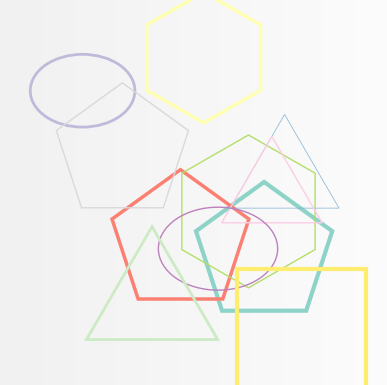[{"shape": "pentagon", "thickness": 3, "radius": 0.92, "center": [0.682, 0.342]}, {"shape": "hexagon", "thickness": 2.5, "radius": 0.85, "center": [0.526, 0.85]}, {"shape": "oval", "thickness": 2, "radius": 0.67, "center": [0.213, 0.764]}, {"shape": "pentagon", "thickness": 2.5, "radius": 0.93, "center": [0.466, 0.374]}, {"shape": "triangle", "thickness": 0.5, "radius": 0.81, "center": [0.734, 0.541]}, {"shape": "hexagon", "thickness": 1, "radius": 0.99, "center": [0.641, 0.451]}, {"shape": "triangle", "thickness": 1, "radius": 0.75, "center": [0.702, 0.496]}, {"shape": "pentagon", "thickness": 1, "radius": 0.9, "center": [0.316, 0.605]}, {"shape": "oval", "thickness": 1, "radius": 0.77, "center": [0.563, 0.354]}, {"shape": "triangle", "thickness": 2, "radius": 0.98, "center": [0.392, 0.216]}, {"shape": "square", "thickness": 3, "radius": 0.83, "center": [0.779, 0.134]}]